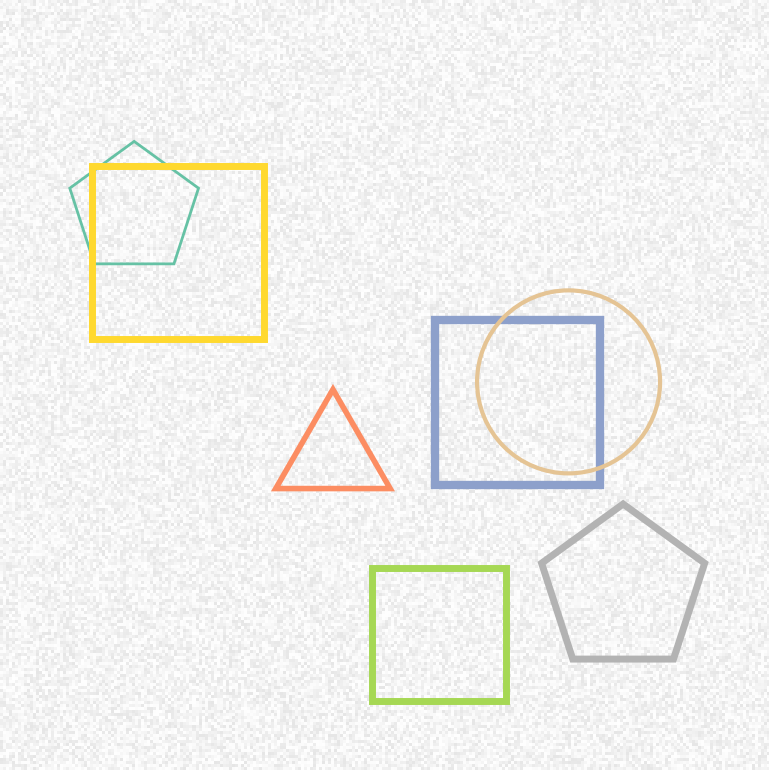[{"shape": "pentagon", "thickness": 1, "radius": 0.44, "center": [0.174, 0.728]}, {"shape": "triangle", "thickness": 2, "radius": 0.43, "center": [0.432, 0.408]}, {"shape": "square", "thickness": 3, "radius": 0.53, "center": [0.672, 0.477]}, {"shape": "square", "thickness": 2.5, "radius": 0.43, "center": [0.57, 0.176]}, {"shape": "square", "thickness": 2.5, "radius": 0.56, "center": [0.232, 0.672]}, {"shape": "circle", "thickness": 1.5, "radius": 0.59, "center": [0.738, 0.504]}, {"shape": "pentagon", "thickness": 2.5, "radius": 0.56, "center": [0.809, 0.234]}]